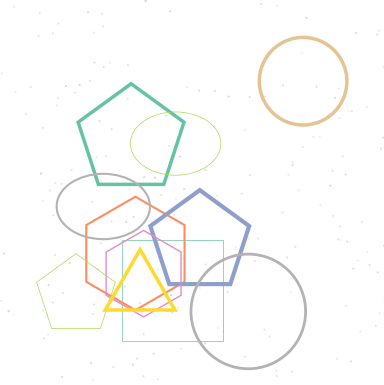[{"shape": "square", "thickness": 0.5, "radius": 0.66, "center": [0.447, 0.245]}, {"shape": "pentagon", "thickness": 2.5, "radius": 0.72, "center": [0.34, 0.638]}, {"shape": "hexagon", "thickness": 1.5, "radius": 0.74, "center": [0.352, 0.342]}, {"shape": "pentagon", "thickness": 3, "radius": 0.67, "center": [0.519, 0.371]}, {"shape": "hexagon", "thickness": 1, "radius": 0.56, "center": [0.373, 0.289]}, {"shape": "pentagon", "thickness": 0.5, "radius": 0.54, "center": [0.197, 0.234]}, {"shape": "oval", "thickness": 0.5, "radius": 0.59, "center": [0.456, 0.627]}, {"shape": "triangle", "thickness": 2.5, "radius": 0.52, "center": [0.364, 0.247]}, {"shape": "circle", "thickness": 2.5, "radius": 0.57, "center": [0.787, 0.789]}, {"shape": "circle", "thickness": 2, "radius": 0.74, "center": [0.645, 0.191]}, {"shape": "oval", "thickness": 1.5, "radius": 0.61, "center": [0.268, 0.464]}]